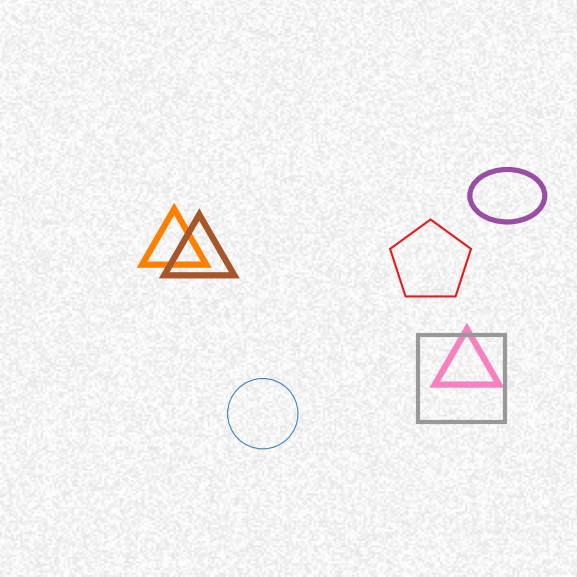[{"shape": "pentagon", "thickness": 1, "radius": 0.37, "center": [0.746, 0.545]}, {"shape": "circle", "thickness": 0.5, "radius": 0.3, "center": [0.455, 0.283]}, {"shape": "oval", "thickness": 2.5, "radius": 0.32, "center": [0.878, 0.66]}, {"shape": "triangle", "thickness": 3, "radius": 0.32, "center": [0.302, 0.573]}, {"shape": "triangle", "thickness": 3, "radius": 0.35, "center": [0.345, 0.557]}, {"shape": "triangle", "thickness": 3, "radius": 0.32, "center": [0.809, 0.365]}, {"shape": "square", "thickness": 2, "radius": 0.37, "center": [0.799, 0.344]}]